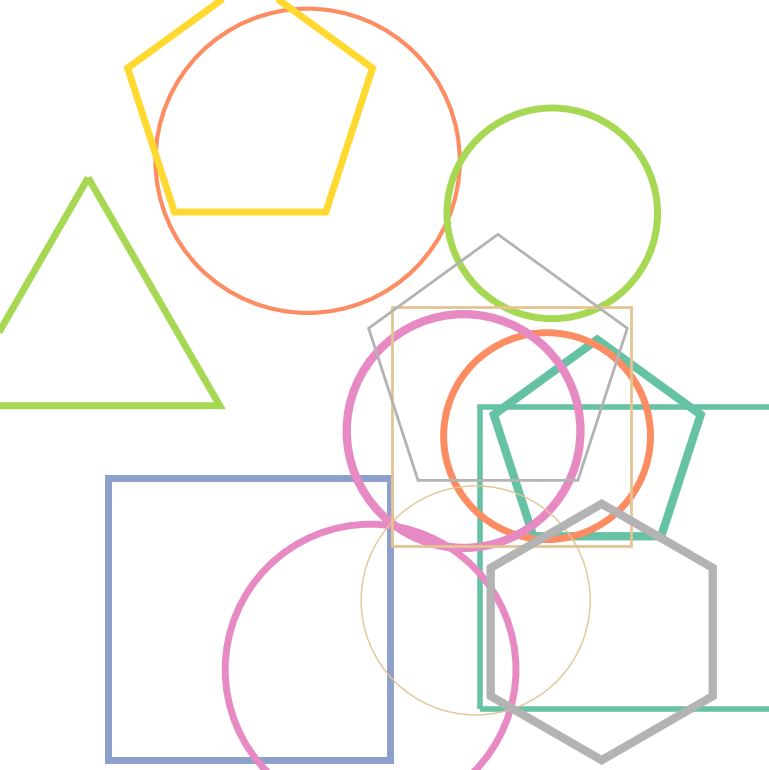[{"shape": "square", "thickness": 2, "radius": 0.98, "center": [0.819, 0.275]}, {"shape": "pentagon", "thickness": 3, "radius": 0.71, "center": [0.776, 0.418]}, {"shape": "circle", "thickness": 1.5, "radius": 0.99, "center": [0.4, 0.791]}, {"shape": "circle", "thickness": 2.5, "radius": 0.67, "center": [0.71, 0.434]}, {"shape": "square", "thickness": 2.5, "radius": 0.91, "center": [0.323, 0.196]}, {"shape": "circle", "thickness": 2.5, "radius": 0.94, "center": [0.481, 0.13]}, {"shape": "circle", "thickness": 3, "radius": 0.76, "center": [0.602, 0.44]}, {"shape": "triangle", "thickness": 2.5, "radius": 0.99, "center": [0.115, 0.572]}, {"shape": "circle", "thickness": 2.5, "radius": 0.68, "center": [0.717, 0.723]}, {"shape": "pentagon", "thickness": 2.5, "radius": 0.84, "center": [0.325, 0.86]}, {"shape": "circle", "thickness": 0.5, "radius": 0.74, "center": [0.618, 0.22]}, {"shape": "square", "thickness": 1, "radius": 0.78, "center": [0.664, 0.446]}, {"shape": "hexagon", "thickness": 3, "radius": 0.83, "center": [0.781, 0.179]}, {"shape": "pentagon", "thickness": 1, "radius": 0.88, "center": [0.647, 0.519]}]